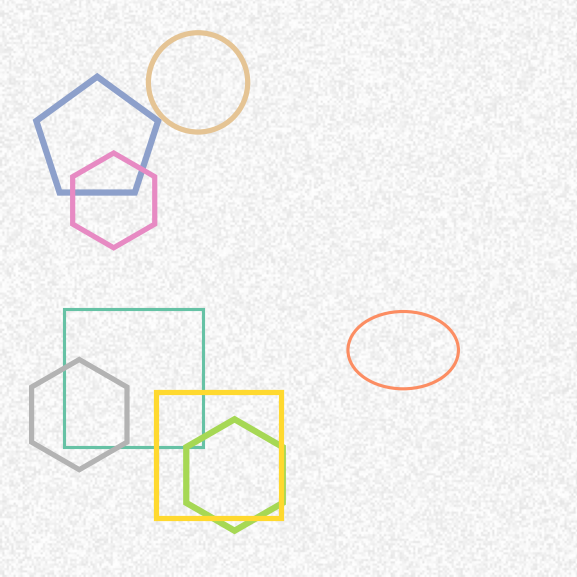[{"shape": "square", "thickness": 1.5, "radius": 0.6, "center": [0.231, 0.345]}, {"shape": "oval", "thickness": 1.5, "radius": 0.48, "center": [0.698, 0.393]}, {"shape": "pentagon", "thickness": 3, "radius": 0.55, "center": [0.168, 0.755]}, {"shape": "hexagon", "thickness": 2.5, "radius": 0.41, "center": [0.197, 0.652]}, {"shape": "hexagon", "thickness": 3, "radius": 0.48, "center": [0.406, 0.177]}, {"shape": "square", "thickness": 2.5, "radius": 0.54, "center": [0.378, 0.211]}, {"shape": "circle", "thickness": 2.5, "radius": 0.43, "center": [0.343, 0.856]}, {"shape": "hexagon", "thickness": 2.5, "radius": 0.48, "center": [0.137, 0.281]}]